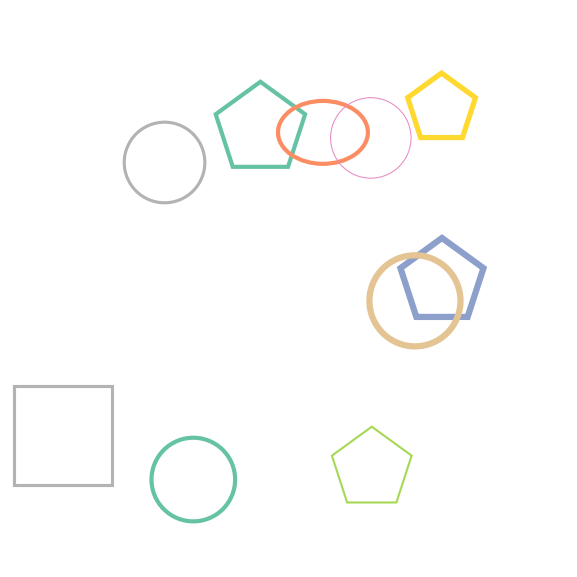[{"shape": "pentagon", "thickness": 2, "radius": 0.41, "center": [0.451, 0.776]}, {"shape": "circle", "thickness": 2, "radius": 0.36, "center": [0.335, 0.169]}, {"shape": "oval", "thickness": 2, "radius": 0.39, "center": [0.559, 0.77]}, {"shape": "pentagon", "thickness": 3, "radius": 0.38, "center": [0.765, 0.511]}, {"shape": "circle", "thickness": 0.5, "radius": 0.35, "center": [0.642, 0.76]}, {"shape": "pentagon", "thickness": 1, "radius": 0.36, "center": [0.644, 0.188]}, {"shape": "pentagon", "thickness": 2.5, "radius": 0.31, "center": [0.765, 0.811]}, {"shape": "circle", "thickness": 3, "radius": 0.39, "center": [0.719, 0.478]}, {"shape": "square", "thickness": 1.5, "radius": 0.43, "center": [0.109, 0.245]}, {"shape": "circle", "thickness": 1.5, "radius": 0.35, "center": [0.285, 0.718]}]